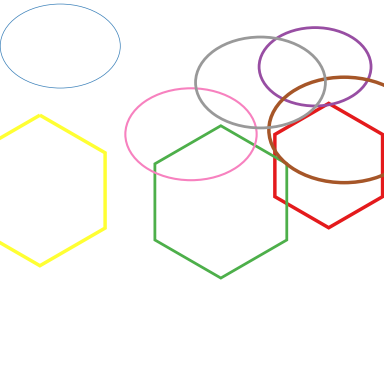[{"shape": "hexagon", "thickness": 2.5, "radius": 0.81, "center": [0.854, 0.57]}, {"shape": "oval", "thickness": 0.5, "radius": 0.78, "center": [0.157, 0.88]}, {"shape": "hexagon", "thickness": 2, "radius": 0.99, "center": [0.574, 0.476]}, {"shape": "oval", "thickness": 2, "radius": 0.73, "center": [0.818, 0.827]}, {"shape": "hexagon", "thickness": 2.5, "radius": 0.98, "center": [0.104, 0.505]}, {"shape": "oval", "thickness": 2.5, "radius": 0.98, "center": [0.894, 0.663]}, {"shape": "oval", "thickness": 1.5, "radius": 0.85, "center": [0.496, 0.651]}, {"shape": "oval", "thickness": 2, "radius": 0.84, "center": [0.677, 0.786]}]